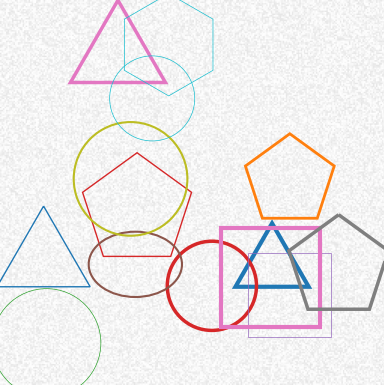[{"shape": "triangle", "thickness": 3, "radius": 0.55, "center": [0.707, 0.31]}, {"shape": "triangle", "thickness": 1, "radius": 0.7, "center": [0.113, 0.325]}, {"shape": "pentagon", "thickness": 2, "radius": 0.61, "center": [0.753, 0.531]}, {"shape": "circle", "thickness": 0.5, "radius": 0.71, "center": [0.121, 0.109]}, {"shape": "pentagon", "thickness": 1, "radius": 0.74, "center": [0.356, 0.454]}, {"shape": "circle", "thickness": 2.5, "radius": 0.58, "center": [0.55, 0.258]}, {"shape": "square", "thickness": 0.5, "radius": 0.54, "center": [0.752, 0.233]}, {"shape": "oval", "thickness": 1.5, "radius": 0.61, "center": [0.352, 0.313]}, {"shape": "square", "thickness": 3, "radius": 0.64, "center": [0.702, 0.279]}, {"shape": "triangle", "thickness": 2.5, "radius": 0.71, "center": [0.306, 0.857]}, {"shape": "pentagon", "thickness": 2.5, "radius": 0.68, "center": [0.88, 0.307]}, {"shape": "circle", "thickness": 1.5, "radius": 0.74, "center": [0.339, 0.535]}, {"shape": "circle", "thickness": 0.5, "radius": 0.55, "center": [0.395, 0.744]}, {"shape": "hexagon", "thickness": 0.5, "radius": 0.66, "center": [0.438, 0.884]}]